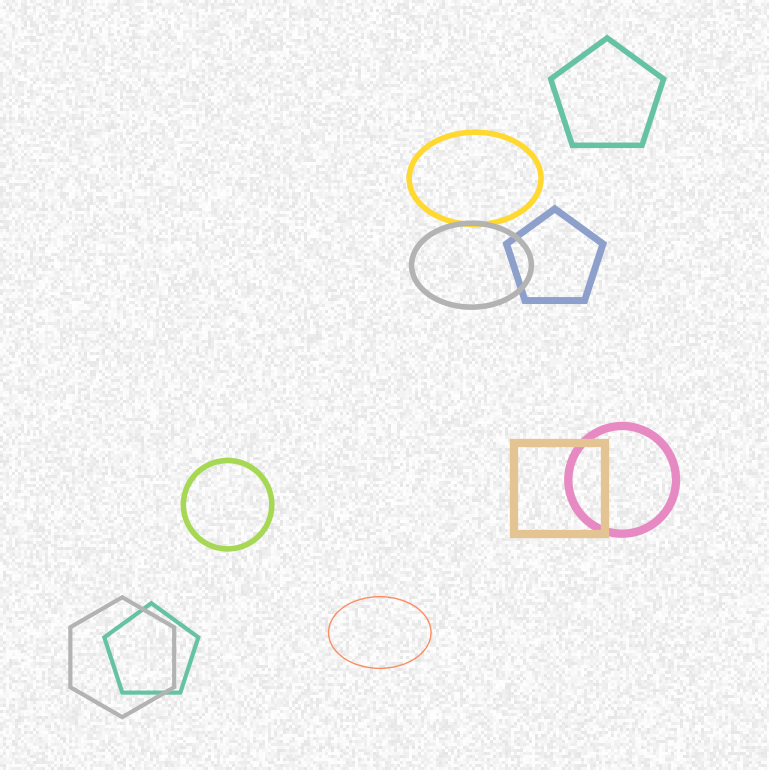[{"shape": "pentagon", "thickness": 2, "radius": 0.39, "center": [0.788, 0.874]}, {"shape": "pentagon", "thickness": 1.5, "radius": 0.32, "center": [0.197, 0.152]}, {"shape": "oval", "thickness": 0.5, "radius": 0.33, "center": [0.493, 0.179]}, {"shape": "pentagon", "thickness": 2.5, "radius": 0.33, "center": [0.72, 0.663]}, {"shape": "circle", "thickness": 3, "radius": 0.35, "center": [0.808, 0.377]}, {"shape": "circle", "thickness": 2, "radius": 0.29, "center": [0.296, 0.345]}, {"shape": "oval", "thickness": 2, "radius": 0.43, "center": [0.617, 0.768]}, {"shape": "square", "thickness": 3, "radius": 0.3, "center": [0.726, 0.366]}, {"shape": "oval", "thickness": 2, "radius": 0.39, "center": [0.612, 0.656]}, {"shape": "hexagon", "thickness": 1.5, "radius": 0.39, "center": [0.159, 0.146]}]